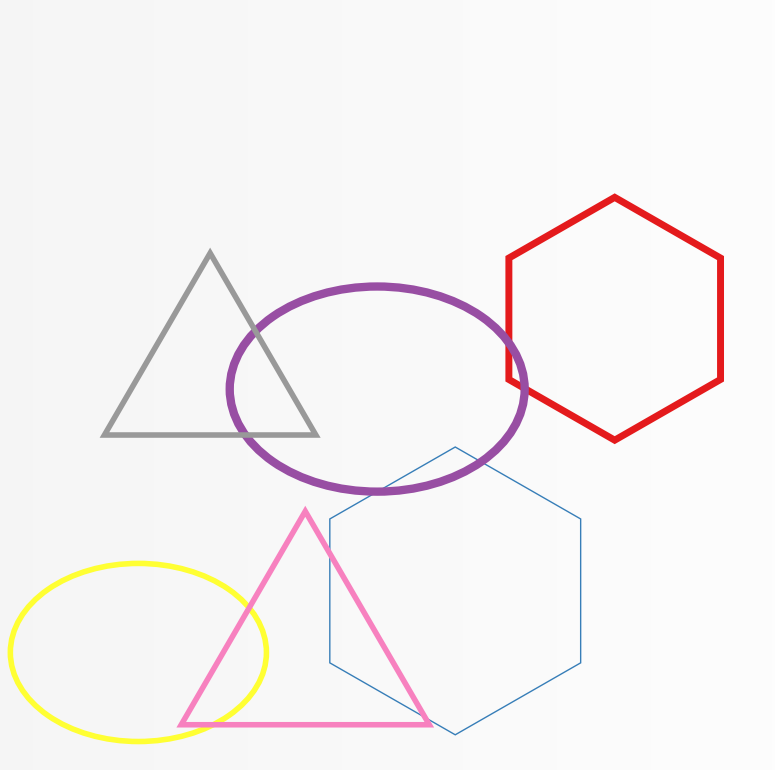[{"shape": "hexagon", "thickness": 2.5, "radius": 0.79, "center": [0.793, 0.586]}, {"shape": "hexagon", "thickness": 0.5, "radius": 0.93, "center": [0.587, 0.233]}, {"shape": "oval", "thickness": 3, "radius": 0.95, "center": [0.487, 0.495]}, {"shape": "oval", "thickness": 2, "radius": 0.83, "center": [0.179, 0.153]}, {"shape": "triangle", "thickness": 2, "radius": 0.92, "center": [0.394, 0.151]}, {"shape": "triangle", "thickness": 2, "radius": 0.79, "center": [0.271, 0.514]}]